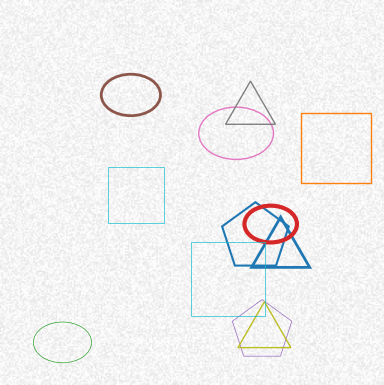[{"shape": "triangle", "thickness": 2, "radius": 0.44, "center": [0.729, 0.349]}, {"shape": "pentagon", "thickness": 1.5, "radius": 0.46, "center": [0.663, 0.384]}, {"shape": "square", "thickness": 1, "radius": 0.45, "center": [0.873, 0.616]}, {"shape": "oval", "thickness": 0.5, "radius": 0.38, "center": [0.162, 0.111]}, {"shape": "oval", "thickness": 3, "radius": 0.34, "center": [0.703, 0.418]}, {"shape": "pentagon", "thickness": 0.5, "radius": 0.41, "center": [0.681, 0.141]}, {"shape": "oval", "thickness": 2, "radius": 0.38, "center": [0.34, 0.753]}, {"shape": "oval", "thickness": 1, "radius": 0.49, "center": [0.613, 0.654]}, {"shape": "triangle", "thickness": 1, "radius": 0.37, "center": [0.651, 0.715]}, {"shape": "triangle", "thickness": 1, "radius": 0.4, "center": [0.687, 0.137]}, {"shape": "square", "thickness": 0.5, "radius": 0.36, "center": [0.352, 0.493]}, {"shape": "square", "thickness": 0.5, "radius": 0.48, "center": [0.592, 0.276]}]